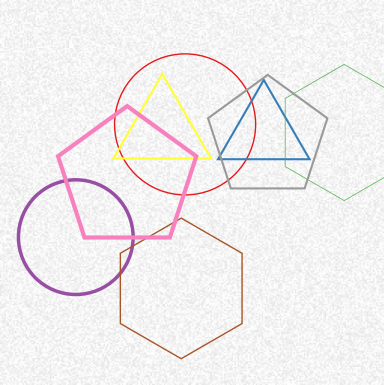[{"shape": "circle", "thickness": 1, "radius": 0.92, "center": [0.481, 0.677]}, {"shape": "triangle", "thickness": 1.5, "radius": 0.69, "center": [0.685, 0.655]}, {"shape": "hexagon", "thickness": 0.5, "radius": 0.88, "center": [0.894, 0.656]}, {"shape": "circle", "thickness": 2.5, "radius": 0.74, "center": [0.197, 0.384]}, {"shape": "triangle", "thickness": 1.5, "radius": 0.73, "center": [0.422, 0.662]}, {"shape": "hexagon", "thickness": 1, "radius": 0.91, "center": [0.471, 0.251]}, {"shape": "pentagon", "thickness": 3, "radius": 0.94, "center": [0.33, 0.536]}, {"shape": "pentagon", "thickness": 1.5, "radius": 0.82, "center": [0.695, 0.642]}]